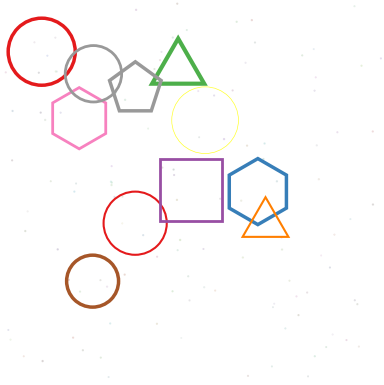[{"shape": "circle", "thickness": 2.5, "radius": 0.44, "center": [0.108, 0.866]}, {"shape": "circle", "thickness": 1.5, "radius": 0.41, "center": [0.351, 0.42]}, {"shape": "hexagon", "thickness": 2.5, "radius": 0.43, "center": [0.67, 0.502]}, {"shape": "triangle", "thickness": 3, "radius": 0.39, "center": [0.463, 0.822]}, {"shape": "square", "thickness": 2, "radius": 0.4, "center": [0.496, 0.506]}, {"shape": "triangle", "thickness": 1.5, "radius": 0.34, "center": [0.69, 0.419]}, {"shape": "circle", "thickness": 0.5, "radius": 0.43, "center": [0.533, 0.688]}, {"shape": "circle", "thickness": 2.5, "radius": 0.34, "center": [0.24, 0.27]}, {"shape": "hexagon", "thickness": 2, "radius": 0.4, "center": [0.206, 0.693]}, {"shape": "pentagon", "thickness": 2.5, "radius": 0.35, "center": [0.352, 0.769]}, {"shape": "circle", "thickness": 2, "radius": 0.37, "center": [0.243, 0.808]}]